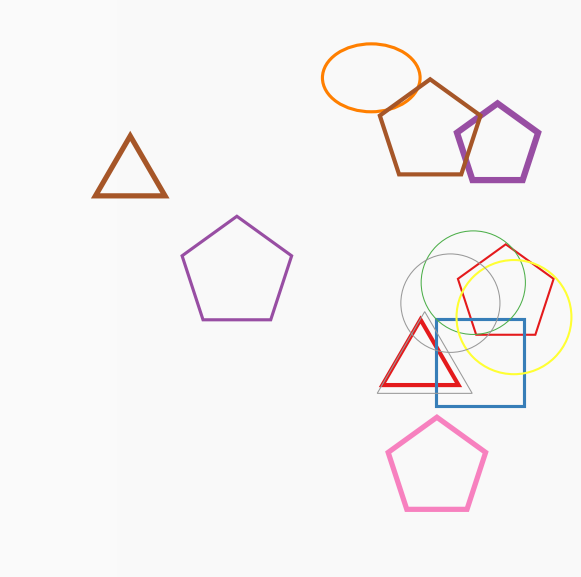[{"shape": "pentagon", "thickness": 1, "radius": 0.43, "center": [0.87, 0.49]}, {"shape": "triangle", "thickness": 2, "radius": 0.38, "center": [0.723, 0.37]}, {"shape": "square", "thickness": 1.5, "radius": 0.38, "center": [0.826, 0.371]}, {"shape": "circle", "thickness": 0.5, "radius": 0.45, "center": [0.814, 0.51]}, {"shape": "pentagon", "thickness": 1.5, "radius": 0.5, "center": [0.408, 0.526]}, {"shape": "pentagon", "thickness": 3, "radius": 0.37, "center": [0.856, 0.747]}, {"shape": "oval", "thickness": 1.5, "radius": 0.42, "center": [0.639, 0.864]}, {"shape": "circle", "thickness": 1, "radius": 0.49, "center": [0.884, 0.45]}, {"shape": "triangle", "thickness": 2.5, "radius": 0.35, "center": [0.224, 0.695]}, {"shape": "pentagon", "thickness": 2, "radius": 0.46, "center": [0.74, 0.771]}, {"shape": "pentagon", "thickness": 2.5, "radius": 0.44, "center": [0.752, 0.188]}, {"shape": "triangle", "thickness": 0.5, "radius": 0.47, "center": [0.731, 0.365]}, {"shape": "circle", "thickness": 0.5, "radius": 0.43, "center": [0.775, 0.474]}]